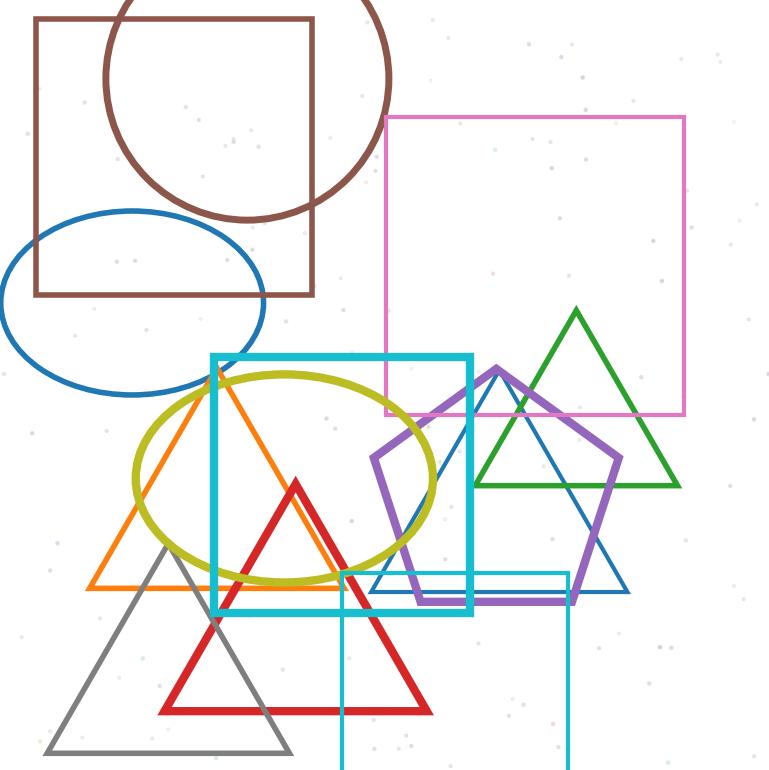[{"shape": "triangle", "thickness": 1.5, "radius": 0.96, "center": [0.648, 0.327]}, {"shape": "oval", "thickness": 2, "radius": 0.85, "center": [0.172, 0.607]}, {"shape": "triangle", "thickness": 2, "radius": 0.95, "center": [0.282, 0.331]}, {"shape": "triangle", "thickness": 2, "radius": 0.76, "center": [0.748, 0.445]}, {"shape": "triangle", "thickness": 3, "radius": 0.98, "center": [0.384, 0.175]}, {"shape": "pentagon", "thickness": 3, "radius": 0.84, "center": [0.645, 0.354]}, {"shape": "circle", "thickness": 2.5, "radius": 0.92, "center": [0.321, 0.898]}, {"shape": "square", "thickness": 2, "radius": 0.9, "center": [0.226, 0.796]}, {"shape": "square", "thickness": 1.5, "radius": 0.97, "center": [0.694, 0.655]}, {"shape": "triangle", "thickness": 2, "radius": 0.91, "center": [0.219, 0.113]}, {"shape": "oval", "thickness": 3, "radius": 0.97, "center": [0.369, 0.379]}, {"shape": "square", "thickness": 3, "radius": 0.83, "center": [0.444, 0.37]}, {"shape": "square", "thickness": 1.5, "radius": 0.73, "center": [0.591, 0.11]}]